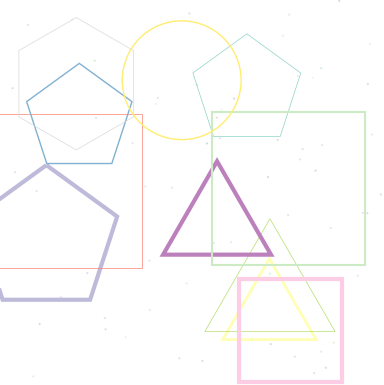[{"shape": "pentagon", "thickness": 0.5, "radius": 0.74, "center": [0.641, 0.765]}, {"shape": "triangle", "thickness": 2, "radius": 0.7, "center": [0.7, 0.188]}, {"shape": "pentagon", "thickness": 3, "radius": 0.97, "center": [0.12, 0.378]}, {"shape": "square", "thickness": 0.5, "radius": 1.0, "center": [0.17, 0.504]}, {"shape": "pentagon", "thickness": 1, "radius": 0.72, "center": [0.206, 0.692]}, {"shape": "triangle", "thickness": 0.5, "radius": 0.98, "center": [0.701, 0.236]}, {"shape": "square", "thickness": 3, "radius": 0.67, "center": [0.755, 0.142]}, {"shape": "hexagon", "thickness": 0.5, "radius": 0.86, "center": [0.198, 0.782]}, {"shape": "triangle", "thickness": 3, "radius": 0.81, "center": [0.564, 0.419]}, {"shape": "square", "thickness": 1.5, "radius": 0.99, "center": [0.749, 0.51]}, {"shape": "circle", "thickness": 1, "radius": 0.77, "center": [0.472, 0.792]}]